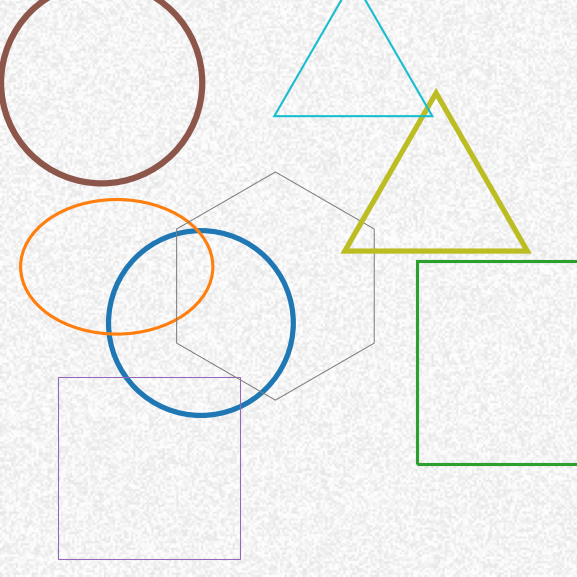[{"shape": "circle", "thickness": 2.5, "radius": 0.8, "center": [0.348, 0.44]}, {"shape": "oval", "thickness": 1.5, "radius": 0.83, "center": [0.202, 0.537]}, {"shape": "square", "thickness": 1.5, "radius": 0.88, "center": [0.897, 0.372]}, {"shape": "square", "thickness": 0.5, "radius": 0.79, "center": [0.258, 0.189]}, {"shape": "circle", "thickness": 3, "radius": 0.87, "center": [0.176, 0.856]}, {"shape": "hexagon", "thickness": 0.5, "radius": 0.99, "center": [0.477, 0.504]}, {"shape": "triangle", "thickness": 2.5, "radius": 0.91, "center": [0.755, 0.656]}, {"shape": "triangle", "thickness": 1, "radius": 0.79, "center": [0.612, 0.877]}]